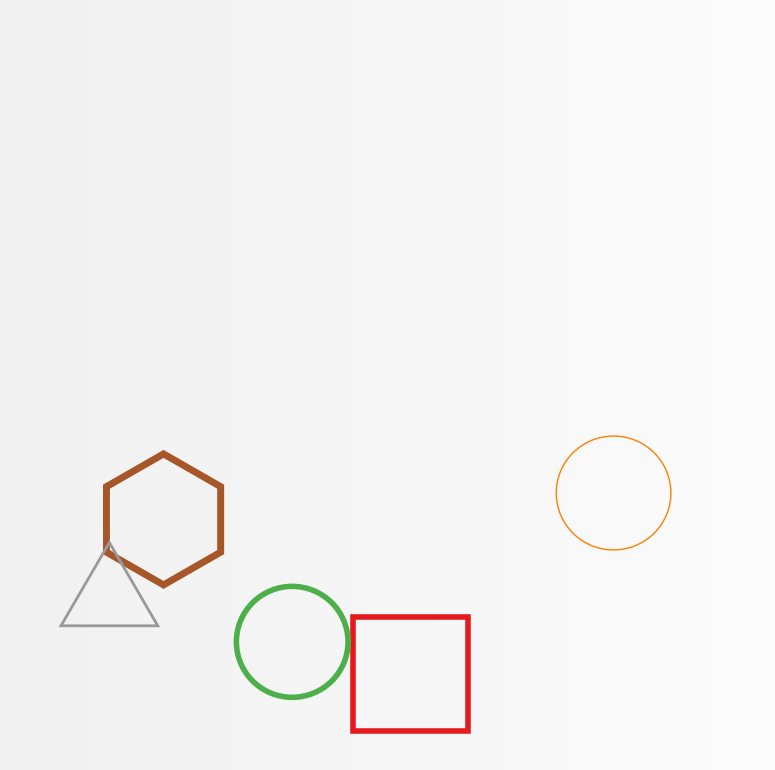[{"shape": "square", "thickness": 2, "radius": 0.37, "center": [0.53, 0.125]}, {"shape": "circle", "thickness": 2, "radius": 0.36, "center": [0.377, 0.166]}, {"shape": "circle", "thickness": 0.5, "radius": 0.37, "center": [0.792, 0.36]}, {"shape": "hexagon", "thickness": 2.5, "radius": 0.43, "center": [0.211, 0.325]}, {"shape": "triangle", "thickness": 1, "radius": 0.36, "center": [0.141, 0.223]}]